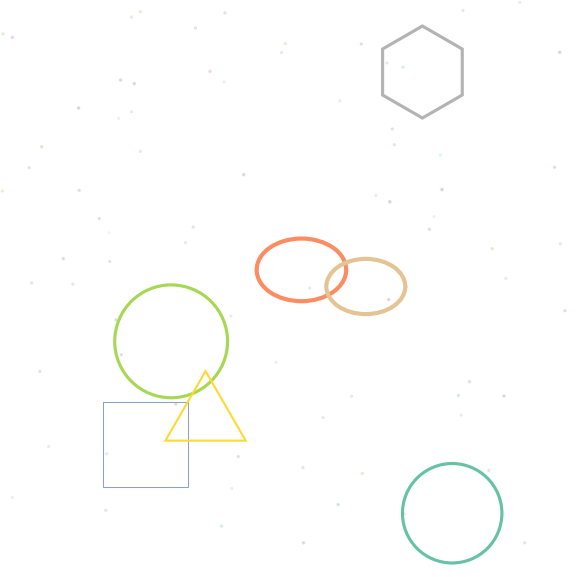[{"shape": "circle", "thickness": 1.5, "radius": 0.43, "center": [0.783, 0.11]}, {"shape": "oval", "thickness": 2, "radius": 0.39, "center": [0.522, 0.532]}, {"shape": "square", "thickness": 0.5, "radius": 0.37, "center": [0.252, 0.229]}, {"shape": "circle", "thickness": 1.5, "radius": 0.49, "center": [0.296, 0.408]}, {"shape": "triangle", "thickness": 1, "radius": 0.4, "center": [0.356, 0.276]}, {"shape": "oval", "thickness": 2, "radius": 0.34, "center": [0.633, 0.503]}, {"shape": "hexagon", "thickness": 1.5, "radius": 0.4, "center": [0.731, 0.874]}]